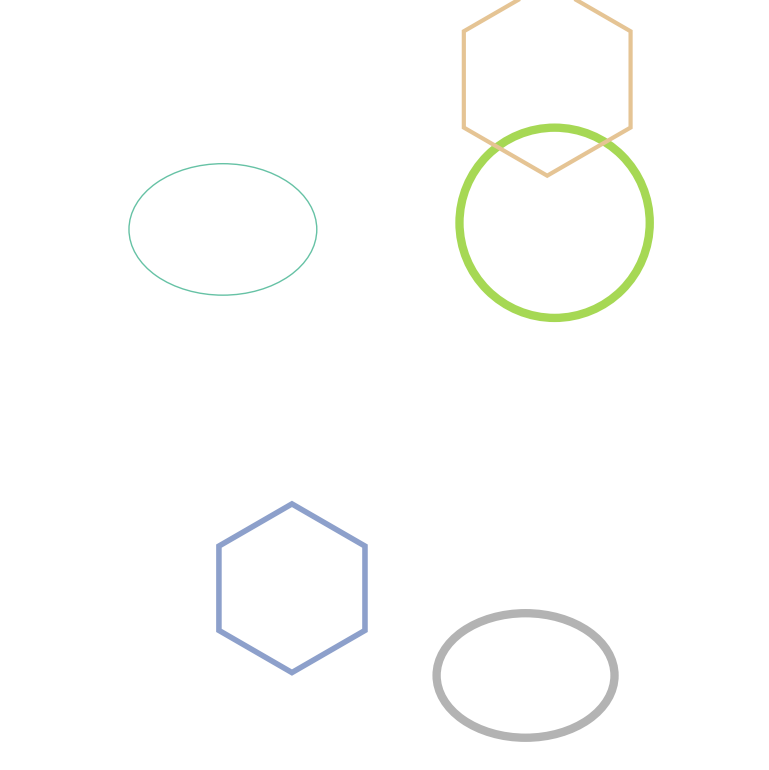[{"shape": "oval", "thickness": 0.5, "radius": 0.61, "center": [0.289, 0.702]}, {"shape": "hexagon", "thickness": 2, "radius": 0.55, "center": [0.379, 0.236]}, {"shape": "circle", "thickness": 3, "radius": 0.62, "center": [0.72, 0.711]}, {"shape": "hexagon", "thickness": 1.5, "radius": 0.63, "center": [0.711, 0.897]}, {"shape": "oval", "thickness": 3, "radius": 0.58, "center": [0.683, 0.123]}]